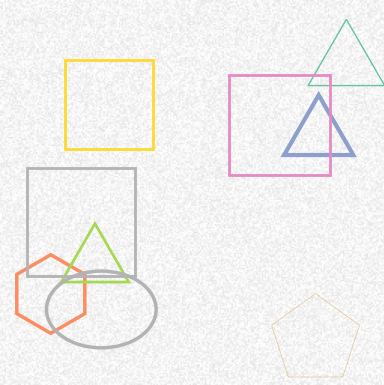[{"shape": "triangle", "thickness": 1, "radius": 0.57, "center": [0.9, 0.835]}, {"shape": "hexagon", "thickness": 2.5, "radius": 0.51, "center": [0.132, 0.236]}, {"shape": "triangle", "thickness": 3, "radius": 0.52, "center": [0.828, 0.649]}, {"shape": "square", "thickness": 2, "radius": 0.65, "center": [0.726, 0.675]}, {"shape": "triangle", "thickness": 2, "radius": 0.51, "center": [0.247, 0.318]}, {"shape": "square", "thickness": 2, "radius": 0.58, "center": [0.283, 0.729]}, {"shape": "pentagon", "thickness": 0.5, "radius": 0.6, "center": [0.82, 0.118]}, {"shape": "oval", "thickness": 2.5, "radius": 0.71, "center": [0.263, 0.196]}, {"shape": "square", "thickness": 2, "radius": 0.7, "center": [0.21, 0.423]}]